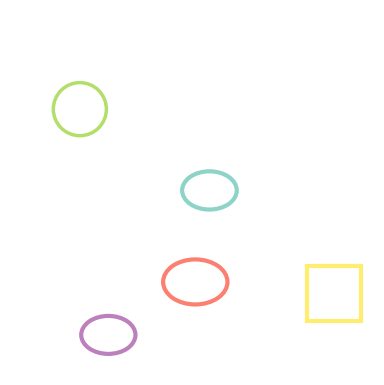[{"shape": "oval", "thickness": 3, "radius": 0.35, "center": [0.544, 0.505]}, {"shape": "oval", "thickness": 3, "radius": 0.42, "center": [0.507, 0.268]}, {"shape": "circle", "thickness": 2.5, "radius": 0.34, "center": [0.207, 0.716]}, {"shape": "oval", "thickness": 3, "radius": 0.35, "center": [0.281, 0.13]}, {"shape": "square", "thickness": 3, "radius": 0.36, "center": [0.867, 0.237]}]